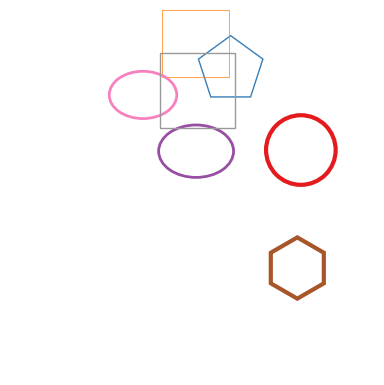[{"shape": "circle", "thickness": 3, "radius": 0.45, "center": [0.781, 0.61]}, {"shape": "pentagon", "thickness": 1, "radius": 0.44, "center": [0.599, 0.819]}, {"shape": "oval", "thickness": 2, "radius": 0.49, "center": [0.509, 0.607]}, {"shape": "square", "thickness": 0.5, "radius": 0.44, "center": [0.507, 0.887]}, {"shape": "hexagon", "thickness": 3, "radius": 0.4, "center": [0.772, 0.304]}, {"shape": "oval", "thickness": 2, "radius": 0.44, "center": [0.371, 0.753]}, {"shape": "square", "thickness": 1, "radius": 0.49, "center": [0.513, 0.766]}]